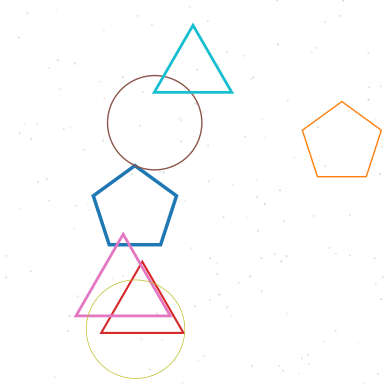[{"shape": "pentagon", "thickness": 2.5, "radius": 0.57, "center": [0.35, 0.456]}, {"shape": "pentagon", "thickness": 1, "radius": 0.54, "center": [0.888, 0.628]}, {"shape": "triangle", "thickness": 1.5, "radius": 0.62, "center": [0.37, 0.197]}, {"shape": "circle", "thickness": 1, "radius": 0.61, "center": [0.402, 0.681]}, {"shape": "triangle", "thickness": 2, "radius": 0.71, "center": [0.32, 0.25]}, {"shape": "circle", "thickness": 0.5, "radius": 0.64, "center": [0.352, 0.145]}, {"shape": "triangle", "thickness": 2, "radius": 0.58, "center": [0.501, 0.818]}]